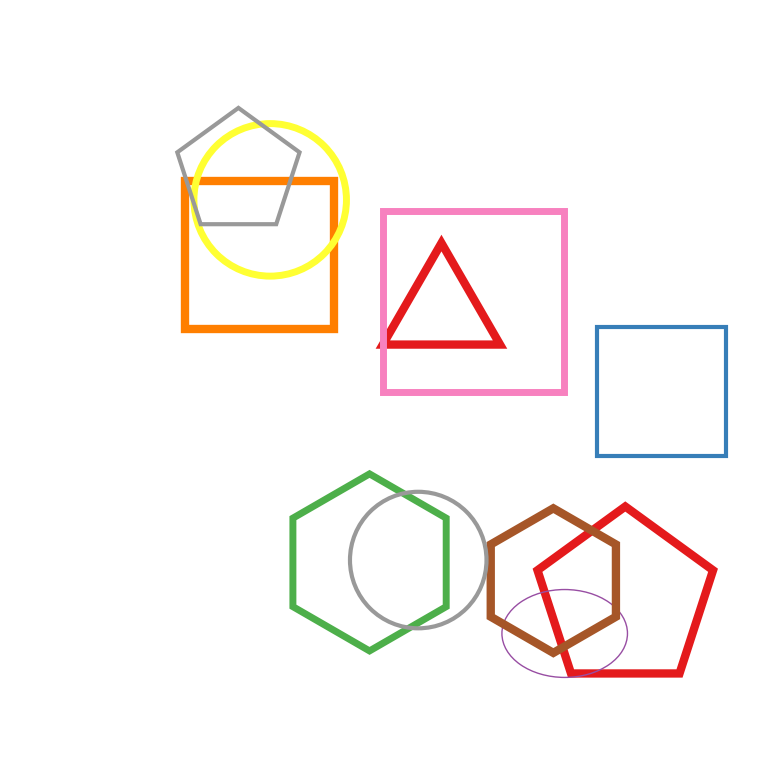[{"shape": "pentagon", "thickness": 3, "radius": 0.6, "center": [0.812, 0.222]}, {"shape": "triangle", "thickness": 3, "radius": 0.44, "center": [0.573, 0.596]}, {"shape": "square", "thickness": 1.5, "radius": 0.42, "center": [0.859, 0.492]}, {"shape": "hexagon", "thickness": 2.5, "radius": 0.57, "center": [0.48, 0.27]}, {"shape": "oval", "thickness": 0.5, "radius": 0.41, "center": [0.733, 0.177]}, {"shape": "square", "thickness": 3, "radius": 0.48, "center": [0.337, 0.669]}, {"shape": "circle", "thickness": 2.5, "radius": 0.5, "center": [0.351, 0.74]}, {"shape": "hexagon", "thickness": 3, "radius": 0.47, "center": [0.719, 0.246]}, {"shape": "square", "thickness": 2.5, "radius": 0.59, "center": [0.615, 0.609]}, {"shape": "circle", "thickness": 1.5, "radius": 0.44, "center": [0.543, 0.273]}, {"shape": "pentagon", "thickness": 1.5, "radius": 0.42, "center": [0.31, 0.776]}]